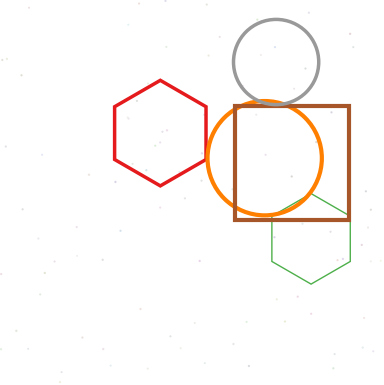[{"shape": "hexagon", "thickness": 2.5, "radius": 0.69, "center": [0.416, 0.654]}, {"shape": "hexagon", "thickness": 1, "radius": 0.59, "center": [0.808, 0.38]}, {"shape": "circle", "thickness": 3, "radius": 0.74, "center": [0.687, 0.589]}, {"shape": "square", "thickness": 3, "radius": 0.74, "center": [0.758, 0.576]}, {"shape": "circle", "thickness": 2.5, "radius": 0.55, "center": [0.717, 0.839]}]